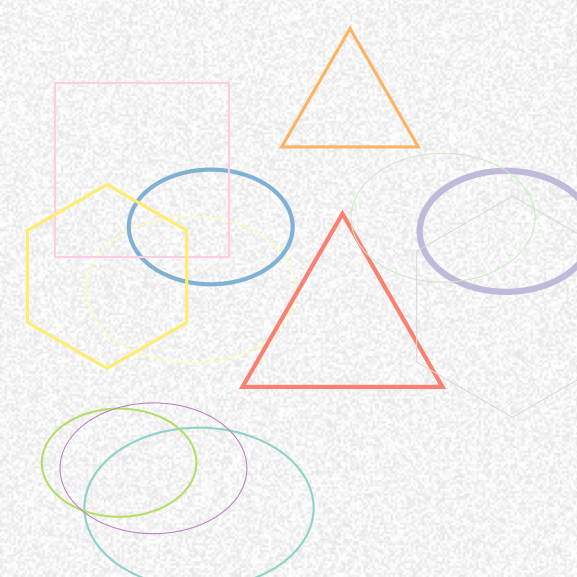[{"shape": "oval", "thickness": 1, "radius": 0.99, "center": [0.345, 0.12]}, {"shape": "oval", "thickness": 0.5, "radius": 0.91, "center": [0.331, 0.498]}, {"shape": "oval", "thickness": 3, "radius": 0.75, "center": [0.876, 0.599]}, {"shape": "triangle", "thickness": 2, "radius": 1.0, "center": [0.593, 0.429]}, {"shape": "oval", "thickness": 2, "radius": 0.71, "center": [0.365, 0.606]}, {"shape": "triangle", "thickness": 1.5, "radius": 0.68, "center": [0.606, 0.813]}, {"shape": "oval", "thickness": 1, "radius": 0.67, "center": [0.206, 0.198]}, {"shape": "square", "thickness": 1, "radius": 0.75, "center": [0.246, 0.705]}, {"shape": "hexagon", "thickness": 0.5, "radius": 0.96, "center": [0.887, 0.468]}, {"shape": "oval", "thickness": 0.5, "radius": 0.81, "center": [0.266, 0.188]}, {"shape": "oval", "thickness": 0.5, "radius": 0.8, "center": [0.767, 0.622]}, {"shape": "hexagon", "thickness": 1.5, "radius": 0.8, "center": [0.185, 0.52]}]